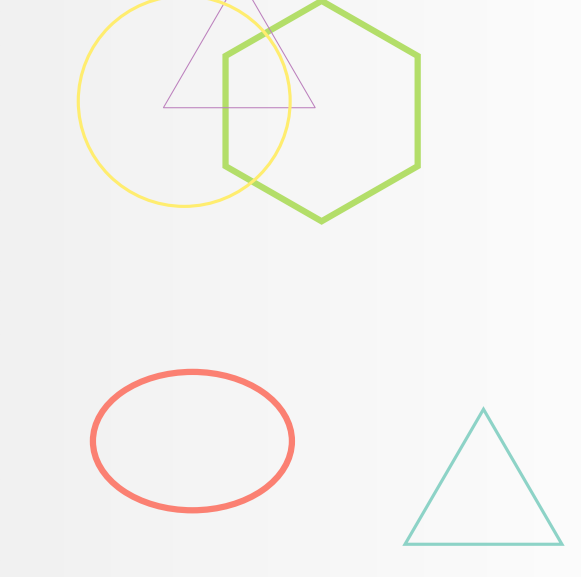[{"shape": "triangle", "thickness": 1.5, "radius": 0.78, "center": [0.832, 0.135]}, {"shape": "oval", "thickness": 3, "radius": 0.86, "center": [0.331, 0.235]}, {"shape": "hexagon", "thickness": 3, "radius": 0.95, "center": [0.553, 0.807]}, {"shape": "triangle", "thickness": 0.5, "radius": 0.75, "center": [0.412, 0.888]}, {"shape": "circle", "thickness": 1.5, "radius": 0.91, "center": [0.317, 0.824]}]